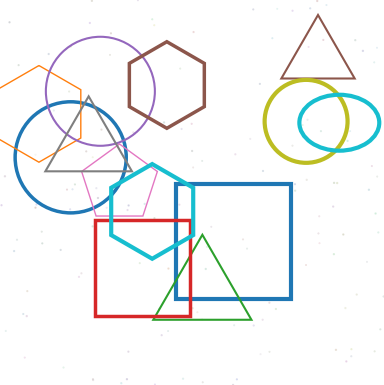[{"shape": "circle", "thickness": 2.5, "radius": 0.72, "center": [0.184, 0.591]}, {"shape": "square", "thickness": 3, "radius": 0.75, "center": [0.606, 0.372]}, {"shape": "hexagon", "thickness": 1, "radius": 0.63, "center": [0.101, 0.704]}, {"shape": "triangle", "thickness": 1.5, "radius": 0.74, "center": [0.526, 0.243]}, {"shape": "square", "thickness": 2.5, "radius": 0.62, "center": [0.37, 0.304]}, {"shape": "circle", "thickness": 1.5, "radius": 0.71, "center": [0.261, 0.763]}, {"shape": "triangle", "thickness": 1.5, "radius": 0.55, "center": [0.826, 0.851]}, {"shape": "hexagon", "thickness": 2.5, "radius": 0.56, "center": [0.433, 0.779]}, {"shape": "pentagon", "thickness": 1, "radius": 0.52, "center": [0.31, 0.523]}, {"shape": "triangle", "thickness": 1.5, "radius": 0.65, "center": [0.23, 0.62]}, {"shape": "circle", "thickness": 3, "radius": 0.54, "center": [0.795, 0.685]}, {"shape": "oval", "thickness": 3, "radius": 0.52, "center": [0.881, 0.681]}, {"shape": "hexagon", "thickness": 3, "radius": 0.61, "center": [0.395, 0.451]}]